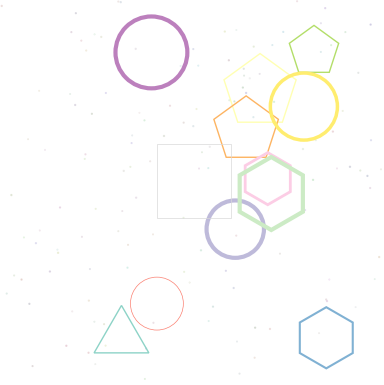[{"shape": "triangle", "thickness": 1, "radius": 0.41, "center": [0.316, 0.124]}, {"shape": "pentagon", "thickness": 1, "radius": 0.49, "center": [0.675, 0.762]}, {"shape": "circle", "thickness": 3, "radius": 0.37, "center": [0.611, 0.405]}, {"shape": "circle", "thickness": 0.5, "radius": 0.34, "center": [0.408, 0.211]}, {"shape": "hexagon", "thickness": 1.5, "radius": 0.4, "center": [0.847, 0.123]}, {"shape": "pentagon", "thickness": 1, "radius": 0.44, "center": [0.639, 0.663]}, {"shape": "pentagon", "thickness": 1, "radius": 0.34, "center": [0.816, 0.867]}, {"shape": "hexagon", "thickness": 2, "radius": 0.34, "center": [0.695, 0.536]}, {"shape": "square", "thickness": 0.5, "radius": 0.48, "center": [0.504, 0.53]}, {"shape": "circle", "thickness": 3, "radius": 0.47, "center": [0.393, 0.864]}, {"shape": "hexagon", "thickness": 3, "radius": 0.47, "center": [0.705, 0.497]}, {"shape": "circle", "thickness": 2.5, "radius": 0.44, "center": [0.789, 0.723]}]